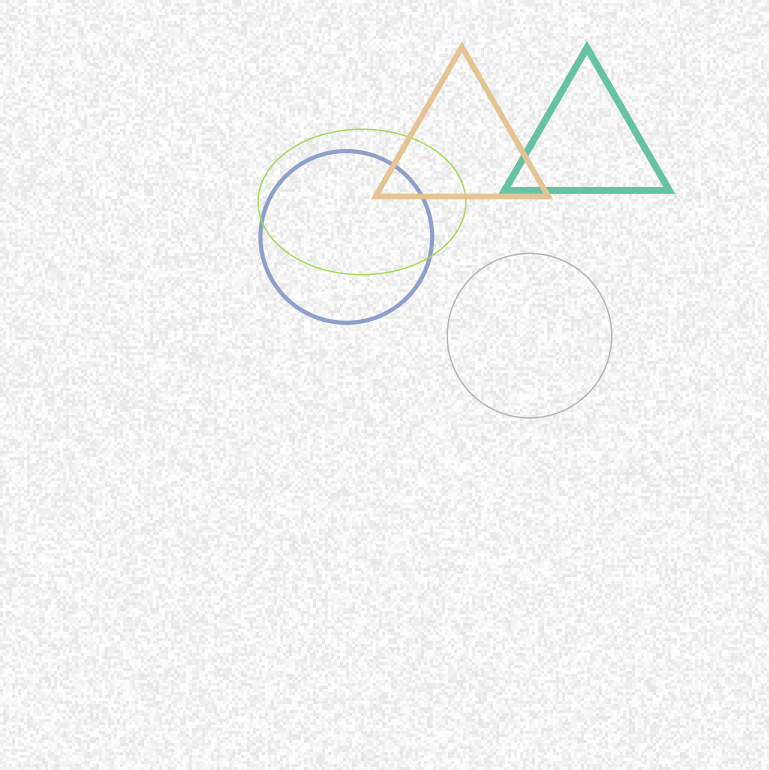[{"shape": "triangle", "thickness": 2.5, "radius": 0.62, "center": [0.762, 0.814]}, {"shape": "circle", "thickness": 1.5, "radius": 0.56, "center": [0.45, 0.692]}, {"shape": "oval", "thickness": 0.5, "radius": 0.67, "center": [0.47, 0.738]}, {"shape": "triangle", "thickness": 2, "radius": 0.65, "center": [0.6, 0.81]}, {"shape": "circle", "thickness": 0.5, "radius": 0.53, "center": [0.688, 0.564]}]